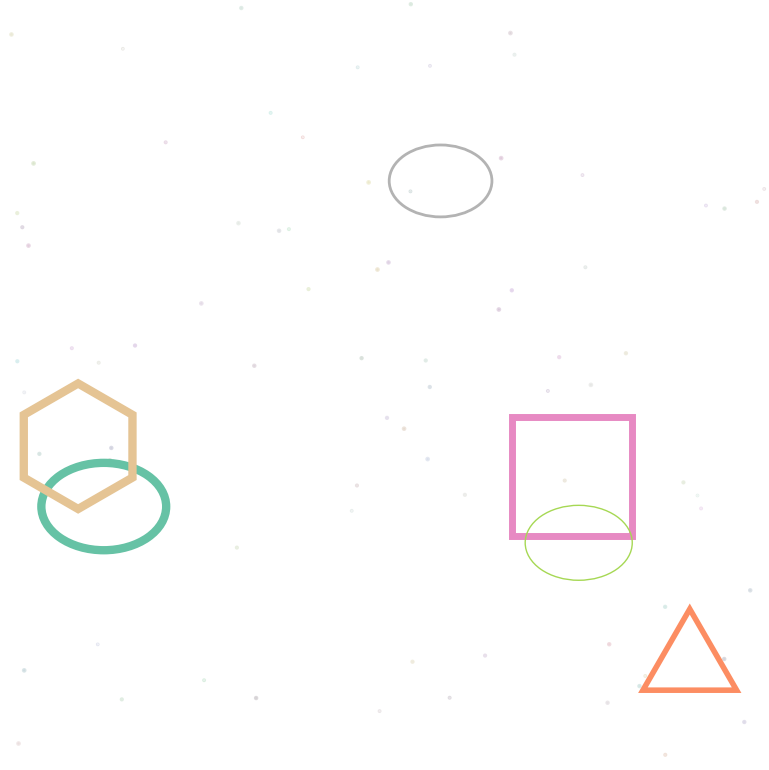[{"shape": "oval", "thickness": 3, "radius": 0.41, "center": [0.135, 0.342]}, {"shape": "triangle", "thickness": 2, "radius": 0.35, "center": [0.896, 0.139]}, {"shape": "square", "thickness": 2.5, "radius": 0.39, "center": [0.743, 0.381]}, {"shape": "oval", "thickness": 0.5, "radius": 0.35, "center": [0.752, 0.295]}, {"shape": "hexagon", "thickness": 3, "radius": 0.41, "center": [0.101, 0.42]}, {"shape": "oval", "thickness": 1, "radius": 0.33, "center": [0.572, 0.765]}]